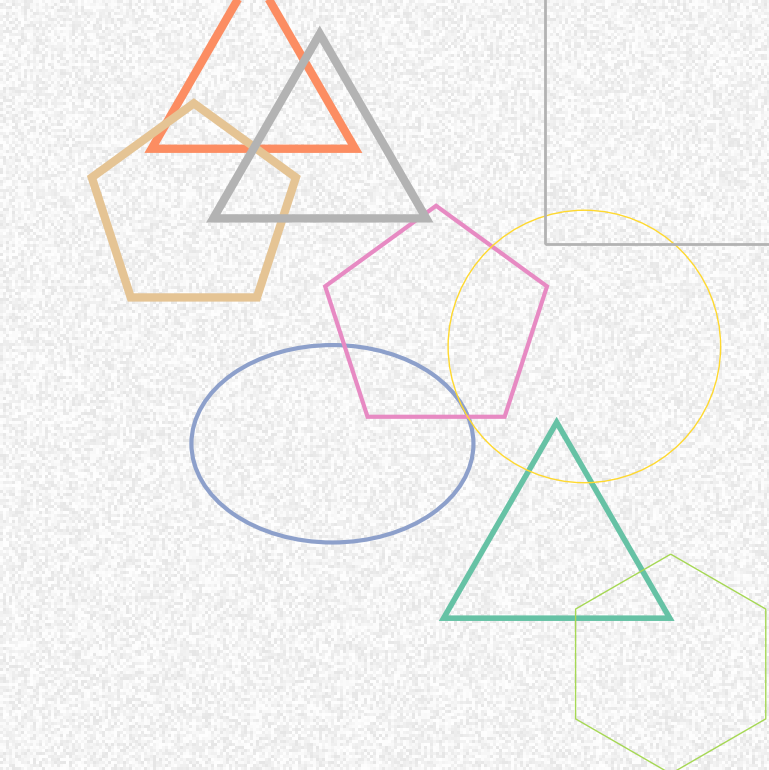[{"shape": "triangle", "thickness": 2, "radius": 0.85, "center": [0.723, 0.282]}, {"shape": "triangle", "thickness": 3, "radius": 0.76, "center": [0.329, 0.883]}, {"shape": "oval", "thickness": 1.5, "radius": 0.92, "center": [0.432, 0.424]}, {"shape": "pentagon", "thickness": 1.5, "radius": 0.76, "center": [0.566, 0.581]}, {"shape": "hexagon", "thickness": 0.5, "radius": 0.71, "center": [0.871, 0.138]}, {"shape": "circle", "thickness": 0.5, "radius": 0.88, "center": [0.759, 0.55]}, {"shape": "pentagon", "thickness": 3, "radius": 0.7, "center": [0.252, 0.726]}, {"shape": "square", "thickness": 1, "radius": 0.8, "center": [0.867, 0.842]}, {"shape": "triangle", "thickness": 3, "radius": 0.8, "center": [0.415, 0.796]}]